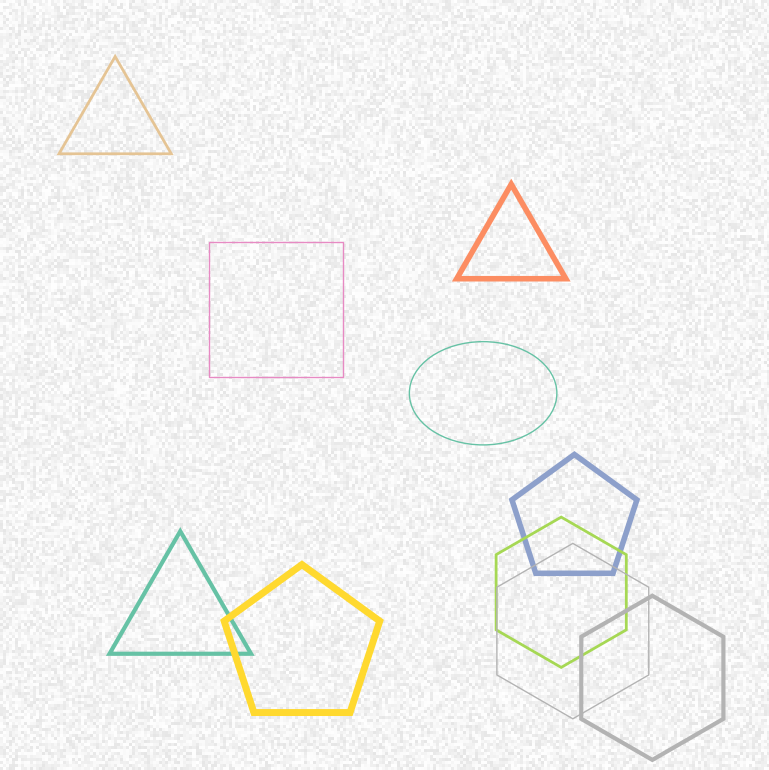[{"shape": "triangle", "thickness": 1.5, "radius": 0.53, "center": [0.234, 0.204]}, {"shape": "oval", "thickness": 0.5, "radius": 0.48, "center": [0.627, 0.489]}, {"shape": "triangle", "thickness": 2, "radius": 0.41, "center": [0.664, 0.679]}, {"shape": "pentagon", "thickness": 2, "radius": 0.43, "center": [0.746, 0.324]}, {"shape": "square", "thickness": 0.5, "radius": 0.44, "center": [0.358, 0.598]}, {"shape": "hexagon", "thickness": 1, "radius": 0.49, "center": [0.729, 0.231]}, {"shape": "pentagon", "thickness": 2.5, "radius": 0.53, "center": [0.392, 0.161]}, {"shape": "triangle", "thickness": 1, "radius": 0.42, "center": [0.15, 0.842]}, {"shape": "hexagon", "thickness": 1.5, "radius": 0.53, "center": [0.847, 0.12]}, {"shape": "hexagon", "thickness": 0.5, "radius": 0.57, "center": [0.744, 0.18]}]